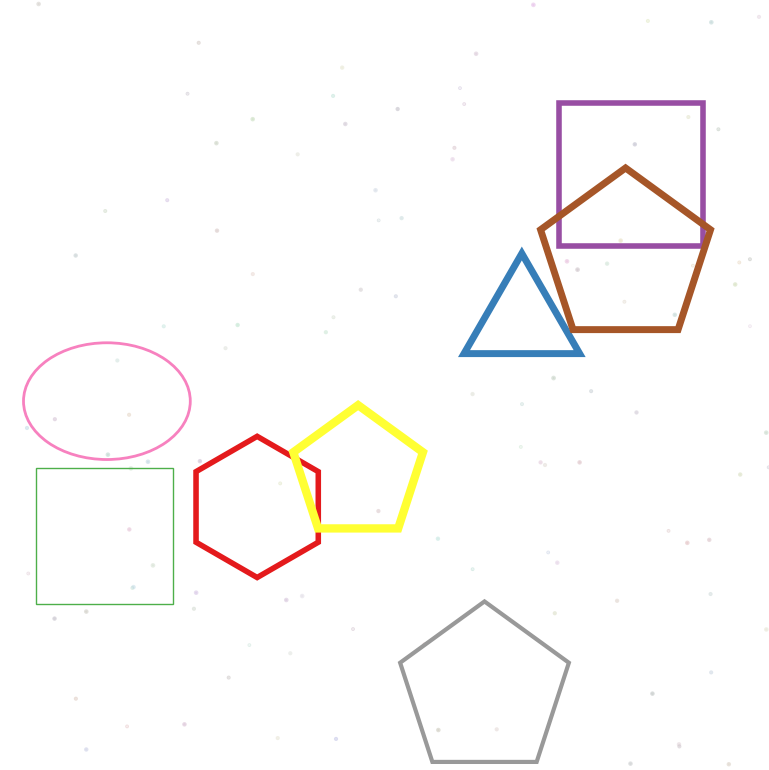[{"shape": "hexagon", "thickness": 2, "radius": 0.46, "center": [0.334, 0.342]}, {"shape": "triangle", "thickness": 2.5, "radius": 0.43, "center": [0.678, 0.584]}, {"shape": "square", "thickness": 0.5, "radius": 0.44, "center": [0.136, 0.304]}, {"shape": "square", "thickness": 2, "radius": 0.47, "center": [0.819, 0.774]}, {"shape": "pentagon", "thickness": 3, "radius": 0.44, "center": [0.465, 0.385]}, {"shape": "pentagon", "thickness": 2.5, "radius": 0.58, "center": [0.812, 0.666]}, {"shape": "oval", "thickness": 1, "radius": 0.54, "center": [0.139, 0.479]}, {"shape": "pentagon", "thickness": 1.5, "radius": 0.58, "center": [0.629, 0.104]}]